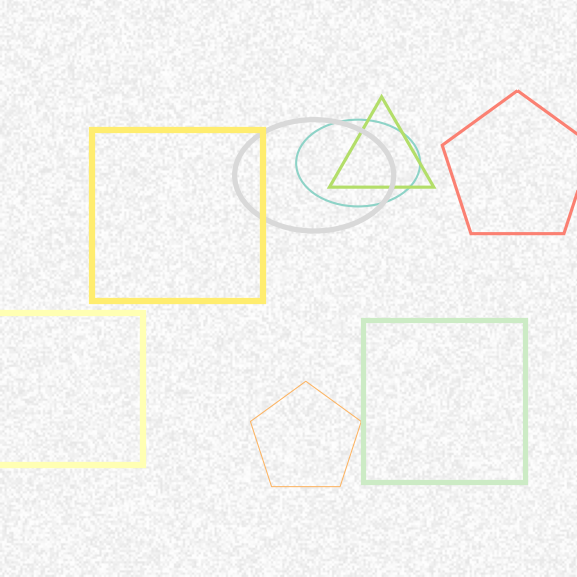[{"shape": "oval", "thickness": 1, "radius": 0.54, "center": [0.62, 0.717]}, {"shape": "square", "thickness": 3, "radius": 0.66, "center": [0.115, 0.326]}, {"shape": "pentagon", "thickness": 1.5, "radius": 0.68, "center": [0.896, 0.705]}, {"shape": "pentagon", "thickness": 0.5, "radius": 0.5, "center": [0.53, 0.238]}, {"shape": "triangle", "thickness": 1.5, "radius": 0.52, "center": [0.661, 0.727]}, {"shape": "oval", "thickness": 2.5, "radius": 0.69, "center": [0.544, 0.696]}, {"shape": "square", "thickness": 2.5, "radius": 0.7, "center": [0.769, 0.304]}, {"shape": "square", "thickness": 3, "radius": 0.74, "center": [0.308, 0.626]}]